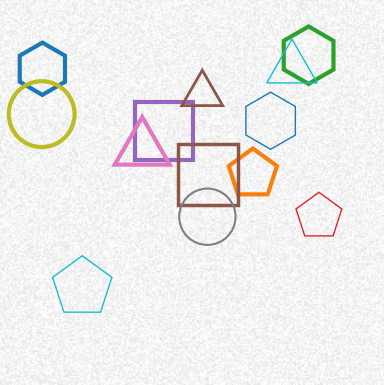[{"shape": "hexagon", "thickness": 3, "radius": 0.34, "center": [0.11, 0.821]}, {"shape": "hexagon", "thickness": 1, "radius": 0.37, "center": [0.703, 0.686]}, {"shape": "pentagon", "thickness": 3, "radius": 0.33, "center": [0.657, 0.548]}, {"shape": "hexagon", "thickness": 3, "radius": 0.37, "center": [0.802, 0.857]}, {"shape": "pentagon", "thickness": 1, "radius": 0.31, "center": [0.828, 0.438]}, {"shape": "square", "thickness": 3, "radius": 0.38, "center": [0.426, 0.66]}, {"shape": "square", "thickness": 2.5, "radius": 0.39, "center": [0.54, 0.547]}, {"shape": "triangle", "thickness": 2, "radius": 0.31, "center": [0.525, 0.756]}, {"shape": "triangle", "thickness": 3, "radius": 0.41, "center": [0.369, 0.614]}, {"shape": "circle", "thickness": 1.5, "radius": 0.37, "center": [0.539, 0.437]}, {"shape": "circle", "thickness": 3, "radius": 0.43, "center": [0.108, 0.704]}, {"shape": "triangle", "thickness": 1, "radius": 0.38, "center": [0.758, 0.823]}, {"shape": "pentagon", "thickness": 1, "radius": 0.4, "center": [0.214, 0.255]}]